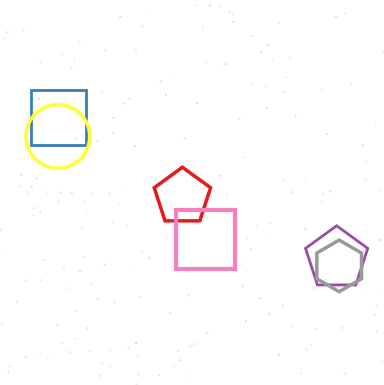[{"shape": "pentagon", "thickness": 2.5, "radius": 0.38, "center": [0.474, 0.489]}, {"shape": "square", "thickness": 2, "radius": 0.36, "center": [0.152, 0.694]}, {"shape": "pentagon", "thickness": 2, "radius": 0.42, "center": [0.874, 0.329]}, {"shape": "circle", "thickness": 2.5, "radius": 0.41, "center": [0.15, 0.646]}, {"shape": "square", "thickness": 3, "radius": 0.39, "center": [0.534, 0.378]}, {"shape": "hexagon", "thickness": 2.5, "radius": 0.34, "center": [0.881, 0.309]}]